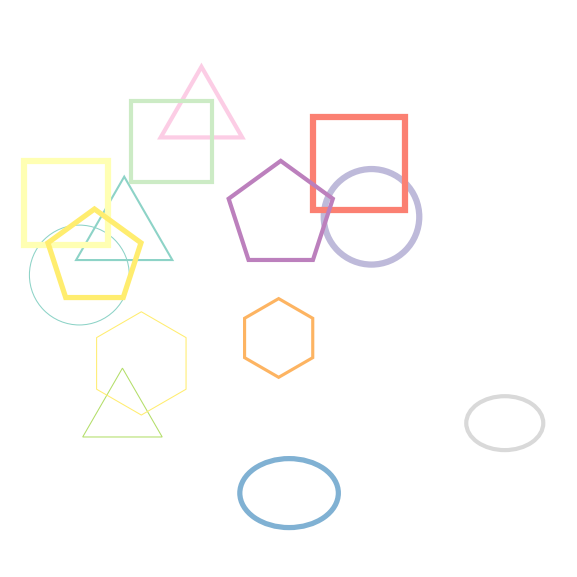[{"shape": "triangle", "thickness": 1, "radius": 0.48, "center": [0.215, 0.597]}, {"shape": "circle", "thickness": 0.5, "radius": 0.43, "center": [0.137, 0.523]}, {"shape": "square", "thickness": 3, "radius": 0.36, "center": [0.115, 0.648]}, {"shape": "circle", "thickness": 3, "radius": 0.41, "center": [0.643, 0.624]}, {"shape": "square", "thickness": 3, "radius": 0.4, "center": [0.621, 0.716]}, {"shape": "oval", "thickness": 2.5, "radius": 0.43, "center": [0.501, 0.145]}, {"shape": "hexagon", "thickness": 1.5, "radius": 0.34, "center": [0.483, 0.414]}, {"shape": "triangle", "thickness": 0.5, "radius": 0.4, "center": [0.212, 0.282]}, {"shape": "triangle", "thickness": 2, "radius": 0.41, "center": [0.349, 0.802]}, {"shape": "oval", "thickness": 2, "radius": 0.33, "center": [0.874, 0.266]}, {"shape": "pentagon", "thickness": 2, "radius": 0.47, "center": [0.486, 0.626]}, {"shape": "square", "thickness": 2, "radius": 0.35, "center": [0.297, 0.754]}, {"shape": "hexagon", "thickness": 0.5, "radius": 0.45, "center": [0.245, 0.37]}, {"shape": "pentagon", "thickness": 2.5, "radius": 0.42, "center": [0.164, 0.552]}]